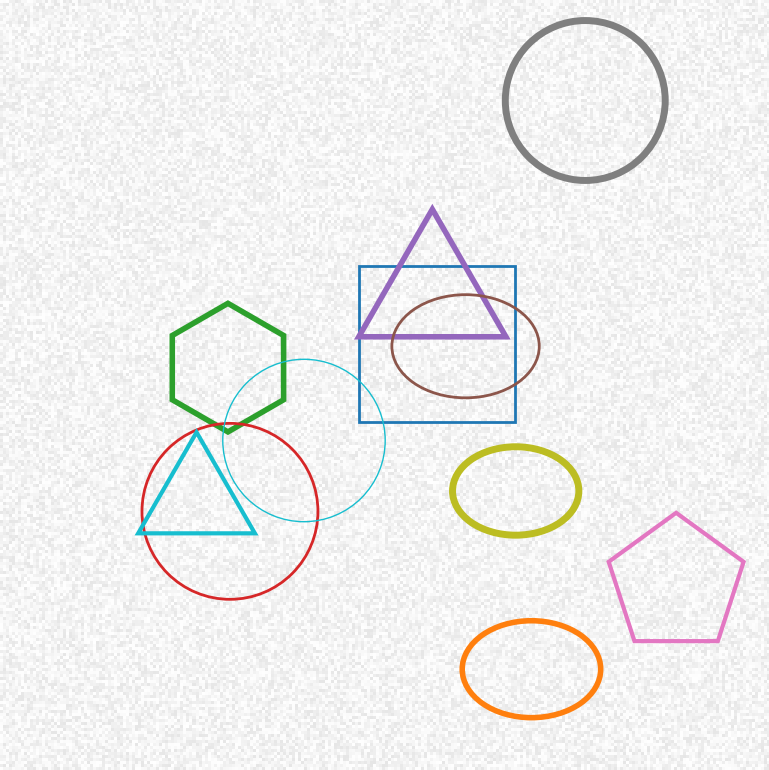[{"shape": "square", "thickness": 1, "radius": 0.51, "center": [0.568, 0.553]}, {"shape": "oval", "thickness": 2, "radius": 0.45, "center": [0.69, 0.131]}, {"shape": "hexagon", "thickness": 2, "radius": 0.42, "center": [0.296, 0.523]}, {"shape": "circle", "thickness": 1, "radius": 0.57, "center": [0.299, 0.336]}, {"shape": "triangle", "thickness": 2, "radius": 0.55, "center": [0.561, 0.618]}, {"shape": "oval", "thickness": 1, "radius": 0.48, "center": [0.605, 0.55]}, {"shape": "pentagon", "thickness": 1.5, "radius": 0.46, "center": [0.878, 0.242]}, {"shape": "circle", "thickness": 2.5, "radius": 0.52, "center": [0.76, 0.869]}, {"shape": "oval", "thickness": 2.5, "radius": 0.41, "center": [0.67, 0.362]}, {"shape": "circle", "thickness": 0.5, "radius": 0.53, "center": [0.395, 0.428]}, {"shape": "triangle", "thickness": 1.5, "radius": 0.44, "center": [0.255, 0.351]}]